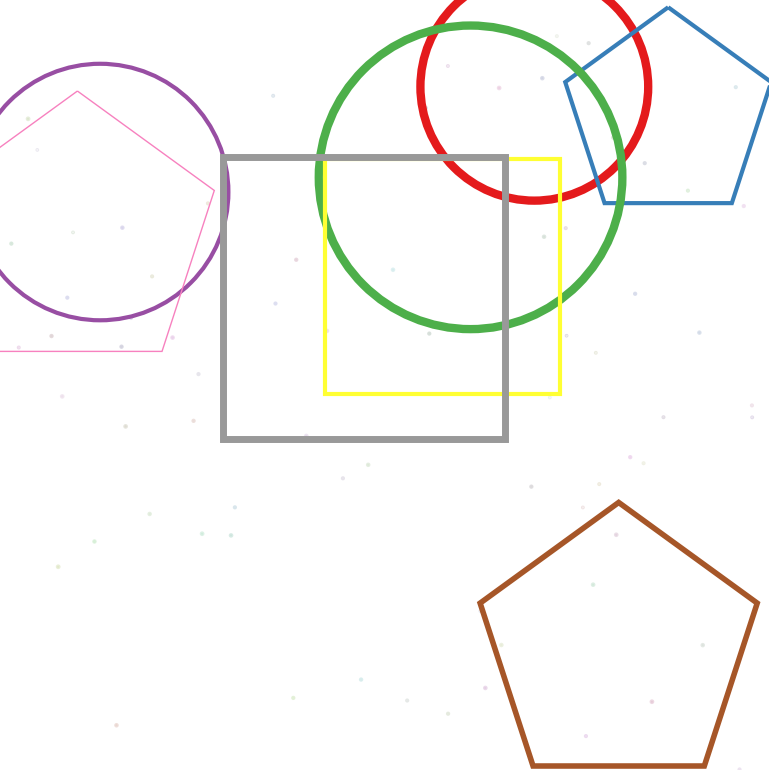[{"shape": "circle", "thickness": 3, "radius": 0.74, "center": [0.694, 0.887]}, {"shape": "pentagon", "thickness": 1.5, "radius": 0.7, "center": [0.868, 0.85]}, {"shape": "circle", "thickness": 3, "radius": 0.99, "center": [0.611, 0.77]}, {"shape": "circle", "thickness": 1.5, "radius": 0.83, "center": [0.13, 0.751]}, {"shape": "square", "thickness": 1.5, "radius": 0.76, "center": [0.574, 0.641]}, {"shape": "pentagon", "thickness": 2, "radius": 0.95, "center": [0.803, 0.158]}, {"shape": "pentagon", "thickness": 0.5, "radius": 0.93, "center": [0.101, 0.695]}, {"shape": "square", "thickness": 2.5, "radius": 0.91, "center": [0.472, 0.613]}]